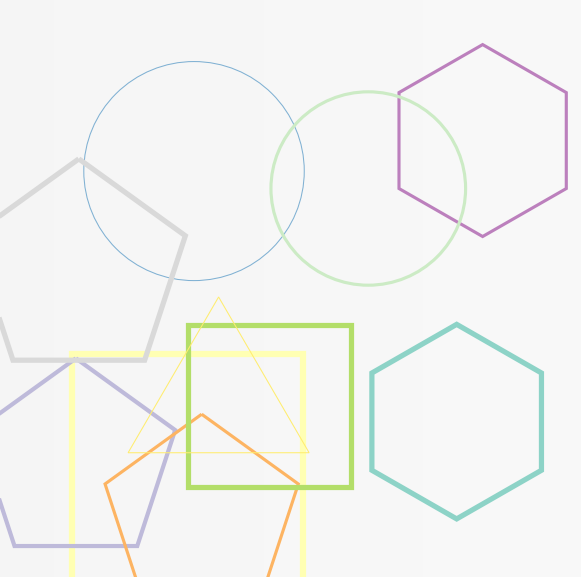[{"shape": "hexagon", "thickness": 2.5, "radius": 0.84, "center": [0.786, 0.269]}, {"shape": "square", "thickness": 3, "radius": 1.0, "center": [0.322, 0.187]}, {"shape": "pentagon", "thickness": 2, "radius": 0.9, "center": [0.131, 0.199]}, {"shape": "circle", "thickness": 0.5, "radius": 0.95, "center": [0.334, 0.703]}, {"shape": "pentagon", "thickness": 1.5, "radius": 0.87, "center": [0.347, 0.107]}, {"shape": "square", "thickness": 2.5, "radius": 0.7, "center": [0.463, 0.296]}, {"shape": "pentagon", "thickness": 2.5, "radius": 0.96, "center": [0.136, 0.531]}, {"shape": "hexagon", "thickness": 1.5, "radius": 0.83, "center": [0.83, 0.756]}, {"shape": "circle", "thickness": 1.5, "radius": 0.84, "center": [0.634, 0.673]}, {"shape": "triangle", "thickness": 0.5, "radius": 0.9, "center": [0.376, 0.305]}]